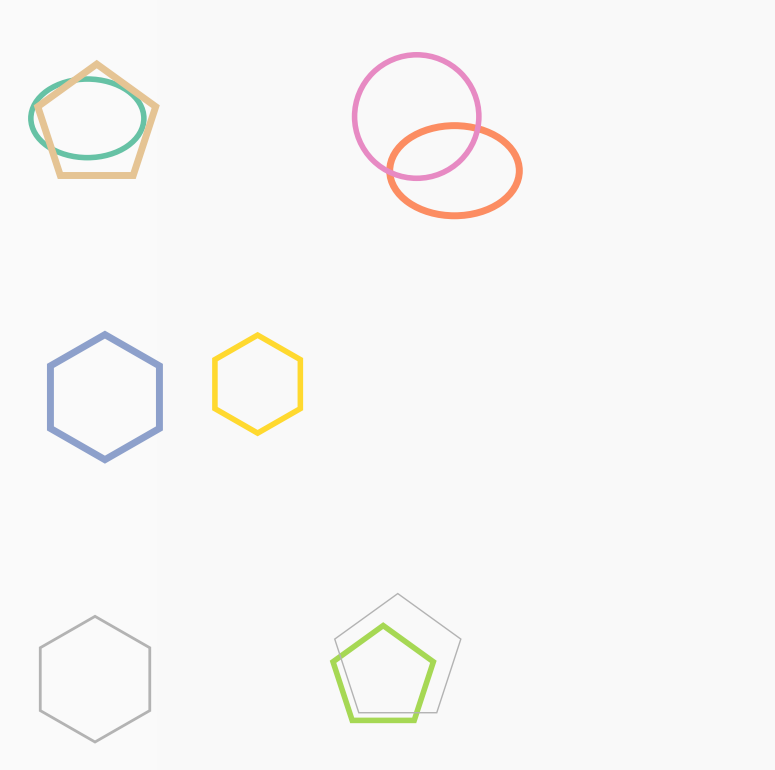[{"shape": "oval", "thickness": 2, "radius": 0.36, "center": [0.113, 0.846]}, {"shape": "oval", "thickness": 2.5, "radius": 0.42, "center": [0.586, 0.778]}, {"shape": "hexagon", "thickness": 2.5, "radius": 0.41, "center": [0.135, 0.484]}, {"shape": "circle", "thickness": 2, "radius": 0.4, "center": [0.538, 0.849]}, {"shape": "pentagon", "thickness": 2, "radius": 0.34, "center": [0.494, 0.119]}, {"shape": "hexagon", "thickness": 2, "radius": 0.32, "center": [0.332, 0.501]}, {"shape": "pentagon", "thickness": 2.5, "radius": 0.4, "center": [0.125, 0.837]}, {"shape": "pentagon", "thickness": 0.5, "radius": 0.43, "center": [0.513, 0.144]}, {"shape": "hexagon", "thickness": 1, "radius": 0.41, "center": [0.123, 0.118]}]